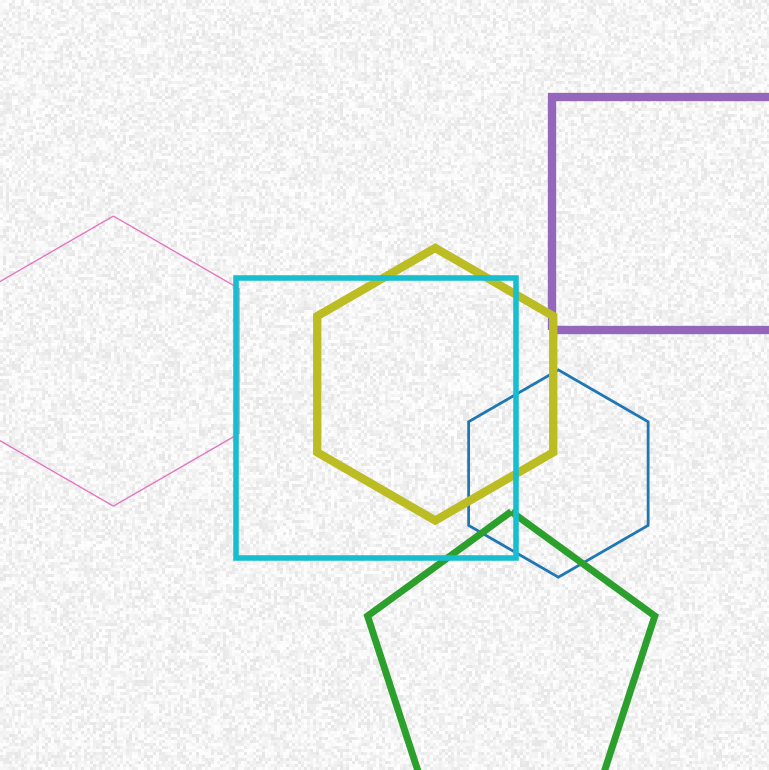[{"shape": "hexagon", "thickness": 1, "radius": 0.67, "center": [0.725, 0.385]}, {"shape": "pentagon", "thickness": 2.5, "radius": 0.98, "center": [0.664, 0.139]}, {"shape": "square", "thickness": 3, "radius": 0.76, "center": [0.868, 0.723]}, {"shape": "hexagon", "thickness": 0.5, "radius": 0.94, "center": [0.147, 0.531]}, {"shape": "hexagon", "thickness": 3, "radius": 0.88, "center": [0.565, 0.501]}, {"shape": "square", "thickness": 2, "radius": 0.91, "center": [0.488, 0.457]}]